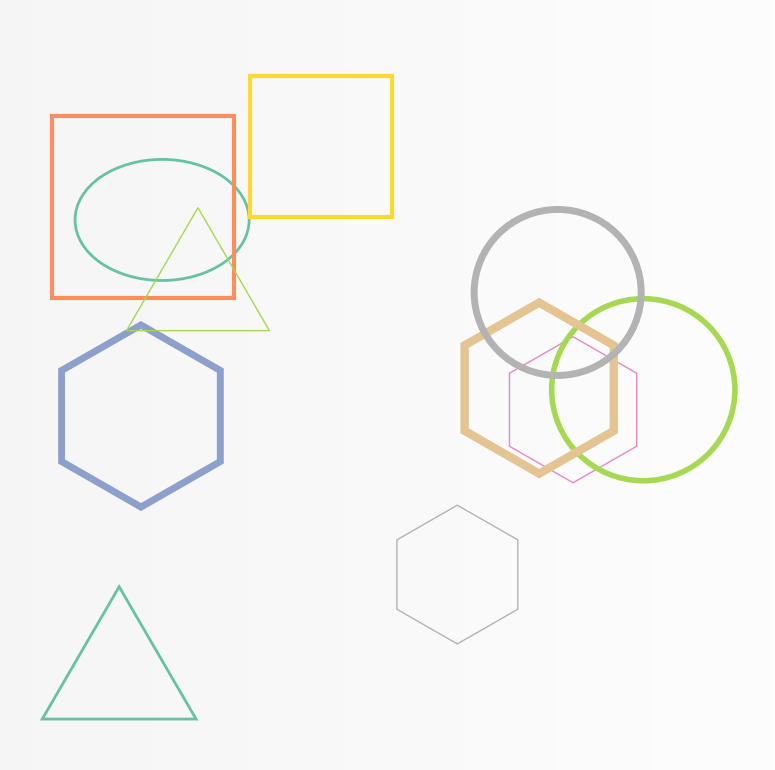[{"shape": "triangle", "thickness": 1, "radius": 0.57, "center": [0.154, 0.123]}, {"shape": "oval", "thickness": 1, "radius": 0.56, "center": [0.209, 0.714]}, {"shape": "square", "thickness": 1.5, "radius": 0.59, "center": [0.184, 0.731]}, {"shape": "hexagon", "thickness": 2.5, "radius": 0.59, "center": [0.182, 0.46]}, {"shape": "hexagon", "thickness": 0.5, "radius": 0.47, "center": [0.739, 0.468]}, {"shape": "triangle", "thickness": 0.5, "radius": 0.53, "center": [0.255, 0.624]}, {"shape": "circle", "thickness": 2, "radius": 0.59, "center": [0.83, 0.494]}, {"shape": "square", "thickness": 1.5, "radius": 0.46, "center": [0.414, 0.81]}, {"shape": "hexagon", "thickness": 3, "radius": 0.56, "center": [0.696, 0.496]}, {"shape": "hexagon", "thickness": 0.5, "radius": 0.45, "center": [0.59, 0.254]}, {"shape": "circle", "thickness": 2.5, "radius": 0.54, "center": [0.72, 0.62]}]